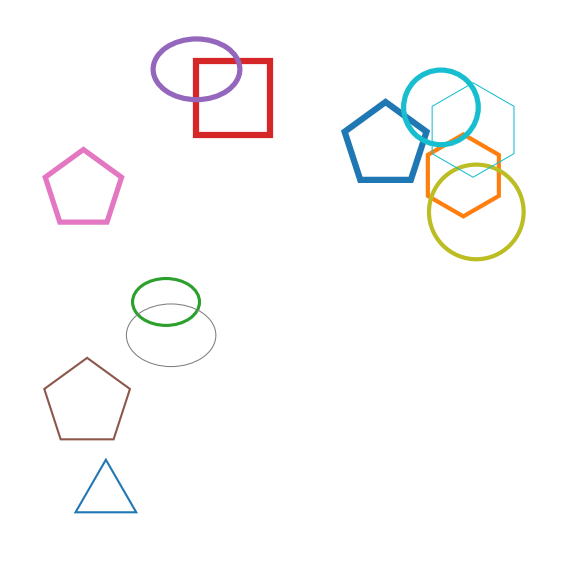[{"shape": "pentagon", "thickness": 3, "radius": 0.37, "center": [0.668, 0.748]}, {"shape": "triangle", "thickness": 1, "radius": 0.3, "center": [0.183, 0.142]}, {"shape": "hexagon", "thickness": 2, "radius": 0.35, "center": [0.802, 0.695]}, {"shape": "oval", "thickness": 1.5, "radius": 0.29, "center": [0.287, 0.476]}, {"shape": "square", "thickness": 3, "radius": 0.32, "center": [0.403, 0.83]}, {"shape": "oval", "thickness": 2.5, "radius": 0.38, "center": [0.34, 0.879]}, {"shape": "pentagon", "thickness": 1, "radius": 0.39, "center": [0.151, 0.301]}, {"shape": "pentagon", "thickness": 2.5, "radius": 0.35, "center": [0.144, 0.671]}, {"shape": "oval", "thickness": 0.5, "radius": 0.39, "center": [0.296, 0.419]}, {"shape": "circle", "thickness": 2, "radius": 0.41, "center": [0.825, 0.632]}, {"shape": "circle", "thickness": 2.5, "radius": 0.32, "center": [0.764, 0.813]}, {"shape": "hexagon", "thickness": 0.5, "radius": 0.41, "center": [0.819, 0.774]}]